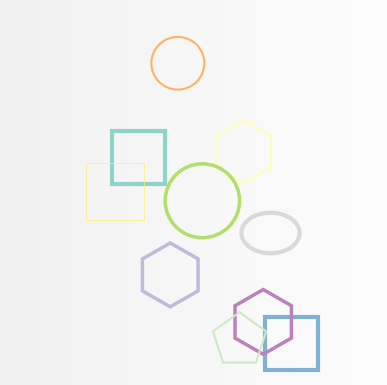[{"shape": "square", "thickness": 3, "radius": 0.34, "center": [0.358, 0.591]}, {"shape": "hexagon", "thickness": 1.5, "radius": 0.4, "center": [0.63, 0.607]}, {"shape": "hexagon", "thickness": 2.5, "radius": 0.41, "center": [0.439, 0.286]}, {"shape": "square", "thickness": 3, "radius": 0.34, "center": [0.752, 0.107]}, {"shape": "circle", "thickness": 1.5, "radius": 0.34, "center": [0.459, 0.836]}, {"shape": "circle", "thickness": 2.5, "radius": 0.48, "center": [0.522, 0.479]}, {"shape": "oval", "thickness": 3, "radius": 0.38, "center": [0.698, 0.395]}, {"shape": "hexagon", "thickness": 2.5, "radius": 0.42, "center": [0.679, 0.164]}, {"shape": "pentagon", "thickness": 1.5, "radius": 0.36, "center": [0.618, 0.117]}, {"shape": "square", "thickness": 0.5, "radius": 0.37, "center": [0.297, 0.502]}]